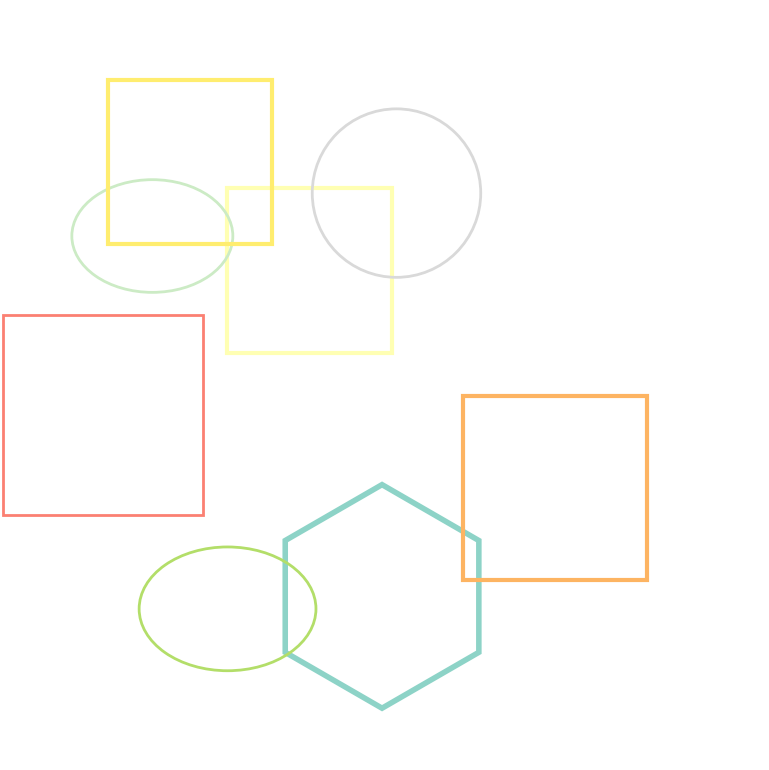[{"shape": "hexagon", "thickness": 2, "radius": 0.73, "center": [0.496, 0.225]}, {"shape": "square", "thickness": 1.5, "radius": 0.53, "center": [0.402, 0.649]}, {"shape": "square", "thickness": 1, "radius": 0.65, "center": [0.134, 0.461]}, {"shape": "square", "thickness": 1.5, "radius": 0.6, "center": [0.721, 0.366]}, {"shape": "oval", "thickness": 1, "radius": 0.57, "center": [0.296, 0.209]}, {"shape": "circle", "thickness": 1, "radius": 0.55, "center": [0.515, 0.749]}, {"shape": "oval", "thickness": 1, "radius": 0.52, "center": [0.198, 0.693]}, {"shape": "square", "thickness": 1.5, "radius": 0.53, "center": [0.247, 0.79]}]